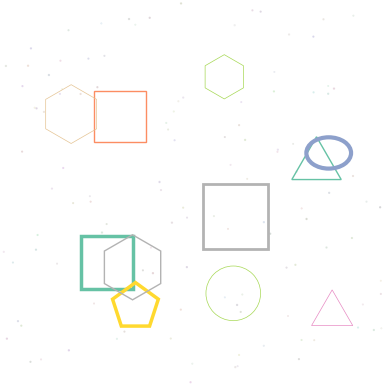[{"shape": "square", "thickness": 2.5, "radius": 0.34, "center": [0.277, 0.318]}, {"shape": "triangle", "thickness": 1, "radius": 0.37, "center": [0.822, 0.571]}, {"shape": "square", "thickness": 1, "radius": 0.33, "center": [0.311, 0.697]}, {"shape": "oval", "thickness": 3, "radius": 0.29, "center": [0.854, 0.603]}, {"shape": "triangle", "thickness": 0.5, "radius": 0.31, "center": [0.863, 0.185]}, {"shape": "hexagon", "thickness": 0.5, "radius": 0.29, "center": [0.583, 0.801]}, {"shape": "circle", "thickness": 0.5, "radius": 0.35, "center": [0.606, 0.238]}, {"shape": "pentagon", "thickness": 2.5, "radius": 0.31, "center": [0.352, 0.204]}, {"shape": "hexagon", "thickness": 0.5, "radius": 0.38, "center": [0.185, 0.704]}, {"shape": "hexagon", "thickness": 1, "radius": 0.42, "center": [0.344, 0.306]}, {"shape": "square", "thickness": 2, "radius": 0.42, "center": [0.612, 0.437]}]